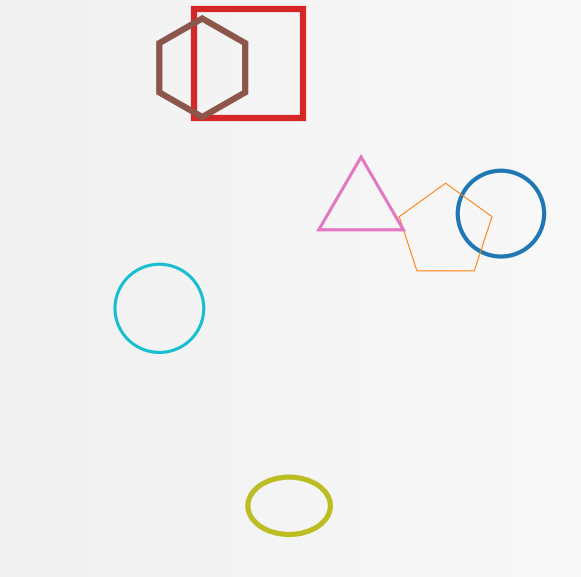[{"shape": "circle", "thickness": 2, "radius": 0.37, "center": [0.862, 0.629]}, {"shape": "pentagon", "thickness": 0.5, "radius": 0.42, "center": [0.767, 0.598]}, {"shape": "square", "thickness": 3, "radius": 0.47, "center": [0.428, 0.889]}, {"shape": "hexagon", "thickness": 3, "radius": 0.43, "center": [0.348, 0.882]}, {"shape": "triangle", "thickness": 1.5, "radius": 0.42, "center": [0.621, 0.643]}, {"shape": "oval", "thickness": 2.5, "radius": 0.35, "center": [0.497, 0.123]}, {"shape": "circle", "thickness": 1.5, "radius": 0.38, "center": [0.274, 0.465]}]